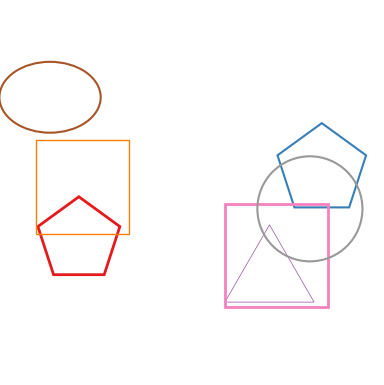[{"shape": "pentagon", "thickness": 2, "radius": 0.56, "center": [0.205, 0.377]}, {"shape": "pentagon", "thickness": 1.5, "radius": 0.6, "center": [0.836, 0.559]}, {"shape": "triangle", "thickness": 0.5, "radius": 0.67, "center": [0.7, 0.282]}, {"shape": "square", "thickness": 1, "radius": 0.61, "center": [0.214, 0.514]}, {"shape": "oval", "thickness": 1.5, "radius": 0.66, "center": [0.13, 0.747]}, {"shape": "square", "thickness": 2, "radius": 0.67, "center": [0.719, 0.335]}, {"shape": "circle", "thickness": 1.5, "radius": 0.68, "center": [0.805, 0.458]}]